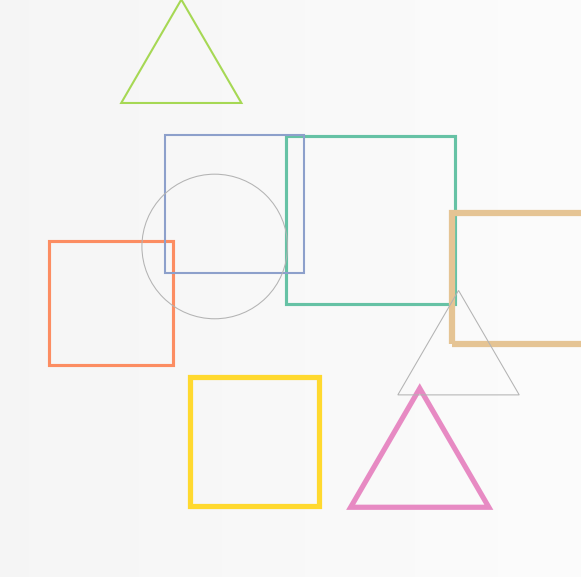[{"shape": "square", "thickness": 1.5, "radius": 0.73, "center": [0.637, 0.618]}, {"shape": "square", "thickness": 1.5, "radius": 0.54, "center": [0.191, 0.475]}, {"shape": "square", "thickness": 1, "radius": 0.6, "center": [0.403, 0.646]}, {"shape": "triangle", "thickness": 2.5, "radius": 0.69, "center": [0.722, 0.189]}, {"shape": "triangle", "thickness": 1, "radius": 0.6, "center": [0.312, 0.881]}, {"shape": "square", "thickness": 2.5, "radius": 0.56, "center": [0.438, 0.235]}, {"shape": "square", "thickness": 3, "radius": 0.57, "center": [0.891, 0.516]}, {"shape": "triangle", "thickness": 0.5, "radius": 0.6, "center": [0.789, 0.376]}, {"shape": "circle", "thickness": 0.5, "radius": 0.63, "center": [0.369, 0.572]}]